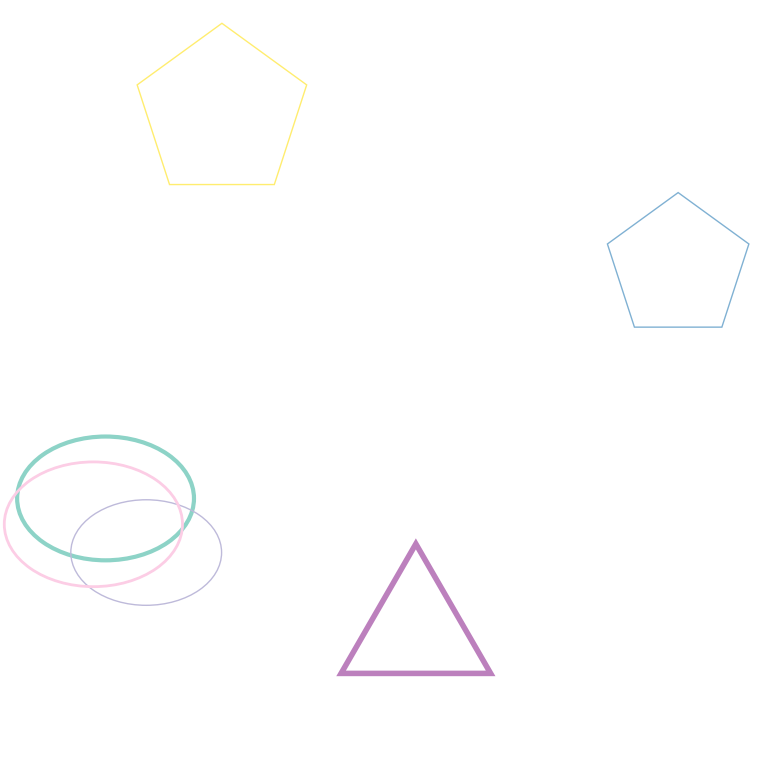[{"shape": "oval", "thickness": 1.5, "radius": 0.57, "center": [0.137, 0.353]}, {"shape": "oval", "thickness": 0.5, "radius": 0.49, "center": [0.19, 0.282]}, {"shape": "pentagon", "thickness": 0.5, "radius": 0.48, "center": [0.881, 0.653]}, {"shape": "oval", "thickness": 1, "radius": 0.58, "center": [0.121, 0.319]}, {"shape": "triangle", "thickness": 2, "radius": 0.56, "center": [0.54, 0.182]}, {"shape": "pentagon", "thickness": 0.5, "radius": 0.58, "center": [0.288, 0.854]}]